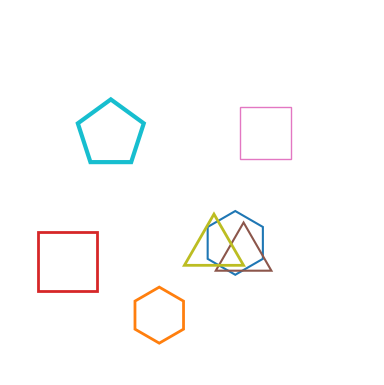[{"shape": "hexagon", "thickness": 1.5, "radius": 0.41, "center": [0.611, 0.369]}, {"shape": "hexagon", "thickness": 2, "radius": 0.36, "center": [0.414, 0.181]}, {"shape": "square", "thickness": 2, "radius": 0.38, "center": [0.174, 0.321]}, {"shape": "triangle", "thickness": 1.5, "radius": 0.42, "center": [0.633, 0.339]}, {"shape": "square", "thickness": 1, "radius": 0.33, "center": [0.69, 0.654]}, {"shape": "triangle", "thickness": 2, "radius": 0.44, "center": [0.556, 0.355]}, {"shape": "pentagon", "thickness": 3, "radius": 0.45, "center": [0.288, 0.652]}]